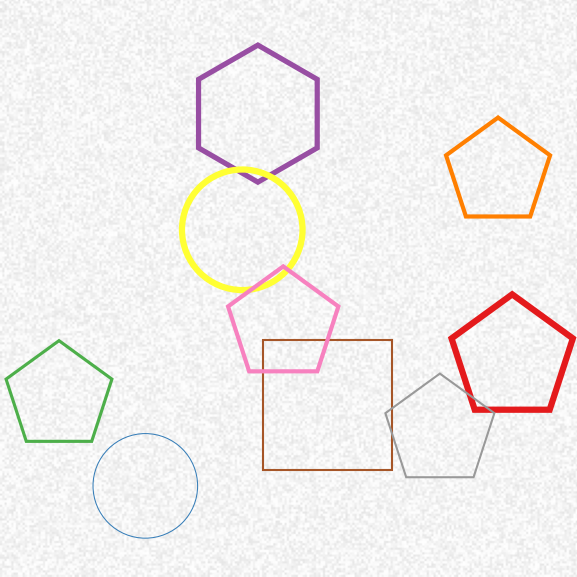[{"shape": "pentagon", "thickness": 3, "radius": 0.55, "center": [0.887, 0.379]}, {"shape": "circle", "thickness": 0.5, "radius": 0.45, "center": [0.252, 0.158]}, {"shape": "pentagon", "thickness": 1.5, "radius": 0.48, "center": [0.102, 0.313]}, {"shape": "hexagon", "thickness": 2.5, "radius": 0.59, "center": [0.447, 0.802]}, {"shape": "pentagon", "thickness": 2, "radius": 0.47, "center": [0.862, 0.701]}, {"shape": "circle", "thickness": 3, "radius": 0.52, "center": [0.419, 0.601]}, {"shape": "square", "thickness": 1, "radius": 0.56, "center": [0.567, 0.298]}, {"shape": "pentagon", "thickness": 2, "radius": 0.5, "center": [0.49, 0.437]}, {"shape": "pentagon", "thickness": 1, "radius": 0.5, "center": [0.762, 0.253]}]